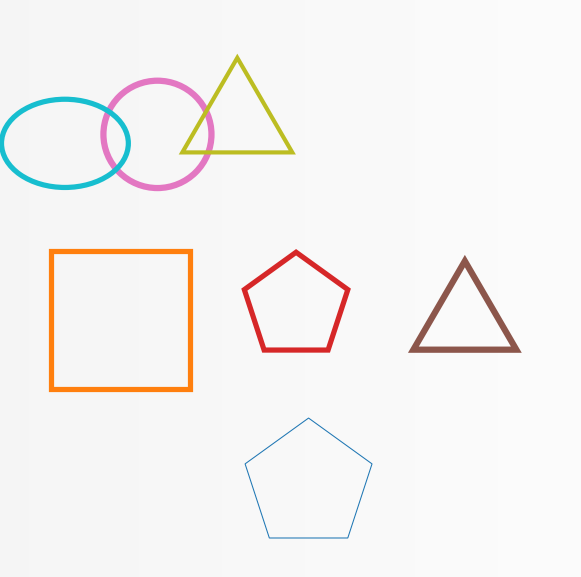[{"shape": "pentagon", "thickness": 0.5, "radius": 0.57, "center": [0.531, 0.16]}, {"shape": "square", "thickness": 2.5, "radius": 0.6, "center": [0.207, 0.445]}, {"shape": "pentagon", "thickness": 2.5, "radius": 0.47, "center": [0.509, 0.469]}, {"shape": "triangle", "thickness": 3, "radius": 0.51, "center": [0.8, 0.445]}, {"shape": "circle", "thickness": 3, "radius": 0.46, "center": [0.271, 0.766]}, {"shape": "triangle", "thickness": 2, "radius": 0.55, "center": [0.408, 0.79]}, {"shape": "oval", "thickness": 2.5, "radius": 0.55, "center": [0.112, 0.751]}]